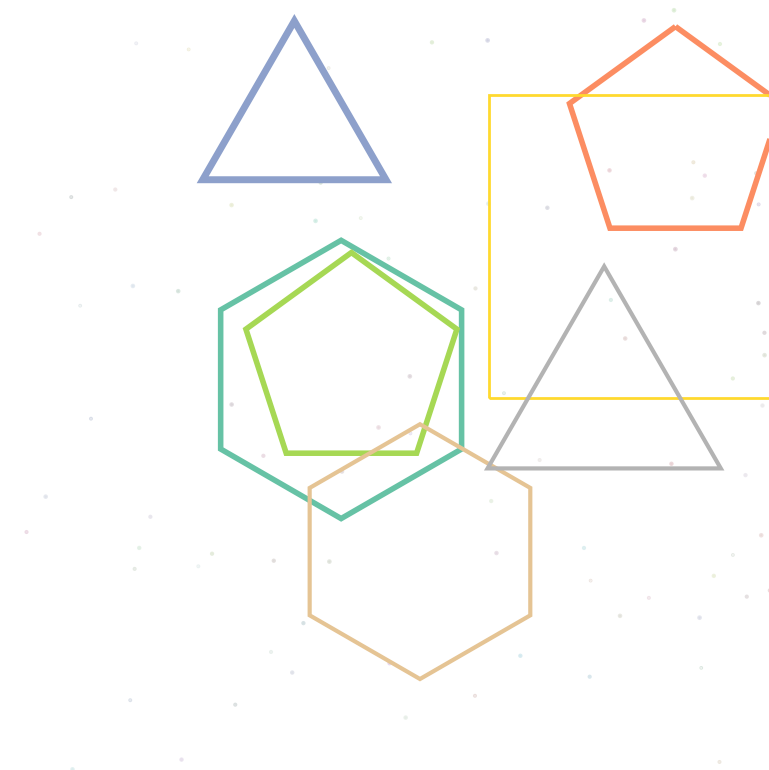[{"shape": "hexagon", "thickness": 2, "radius": 0.9, "center": [0.443, 0.507]}, {"shape": "pentagon", "thickness": 2, "radius": 0.72, "center": [0.877, 0.821]}, {"shape": "triangle", "thickness": 2.5, "radius": 0.69, "center": [0.382, 0.835]}, {"shape": "pentagon", "thickness": 2, "radius": 0.72, "center": [0.456, 0.528]}, {"shape": "square", "thickness": 1, "radius": 0.98, "center": [0.832, 0.68]}, {"shape": "hexagon", "thickness": 1.5, "radius": 0.83, "center": [0.545, 0.284]}, {"shape": "triangle", "thickness": 1.5, "radius": 0.87, "center": [0.785, 0.479]}]